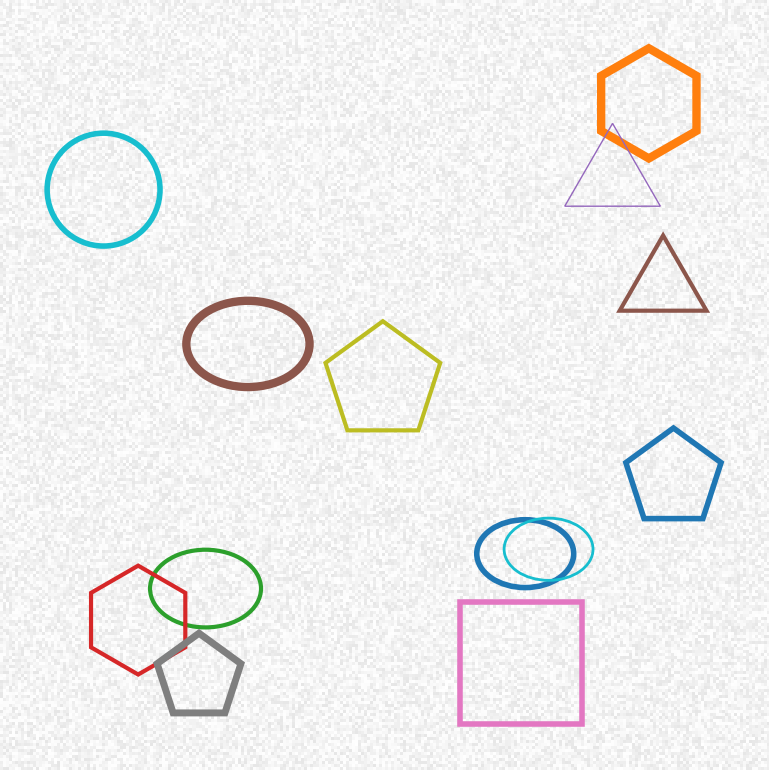[{"shape": "pentagon", "thickness": 2, "radius": 0.33, "center": [0.875, 0.379]}, {"shape": "oval", "thickness": 2, "radius": 0.31, "center": [0.682, 0.281]}, {"shape": "hexagon", "thickness": 3, "radius": 0.36, "center": [0.843, 0.866]}, {"shape": "oval", "thickness": 1.5, "radius": 0.36, "center": [0.267, 0.236]}, {"shape": "hexagon", "thickness": 1.5, "radius": 0.35, "center": [0.179, 0.195]}, {"shape": "triangle", "thickness": 0.5, "radius": 0.36, "center": [0.796, 0.768]}, {"shape": "triangle", "thickness": 1.5, "radius": 0.33, "center": [0.861, 0.629]}, {"shape": "oval", "thickness": 3, "radius": 0.4, "center": [0.322, 0.553]}, {"shape": "square", "thickness": 2, "radius": 0.4, "center": [0.677, 0.139]}, {"shape": "pentagon", "thickness": 2.5, "radius": 0.29, "center": [0.258, 0.12]}, {"shape": "pentagon", "thickness": 1.5, "radius": 0.39, "center": [0.497, 0.504]}, {"shape": "oval", "thickness": 1, "radius": 0.29, "center": [0.712, 0.287]}, {"shape": "circle", "thickness": 2, "radius": 0.37, "center": [0.135, 0.754]}]